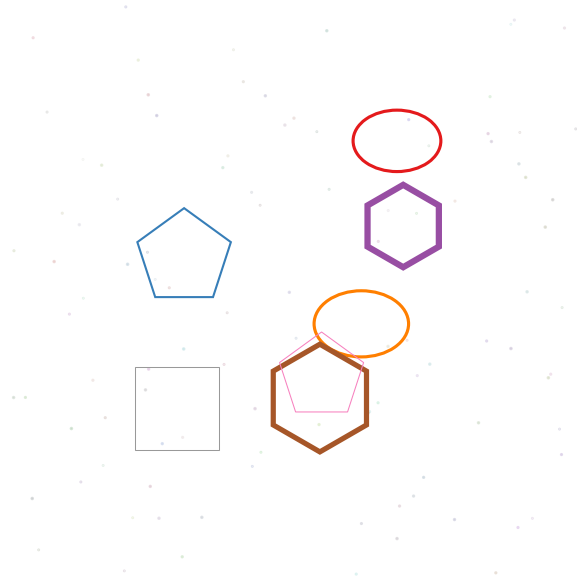[{"shape": "oval", "thickness": 1.5, "radius": 0.38, "center": [0.687, 0.755]}, {"shape": "pentagon", "thickness": 1, "radius": 0.43, "center": [0.319, 0.554]}, {"shape": "hexagon", "thickness": 3, "radius": 0.36, "center": [0.698, 0.608]}, {"shape": "oval", "thickness": 1.5, "radius": 0.41, "center": [0.626, 0.438]}, {"shape": "hexagon", "thickness": 2.5, "radius": 0.47, "center": [0.554, 0.31]}, {"shape": "pentagon", "thickness": 0.5, "radius": 0.38, "center": [0.557, 0.348]}, {"shape": "square", "thickness": 0.5, "radius": 0.36, "center": [0.306, 0.292]}]